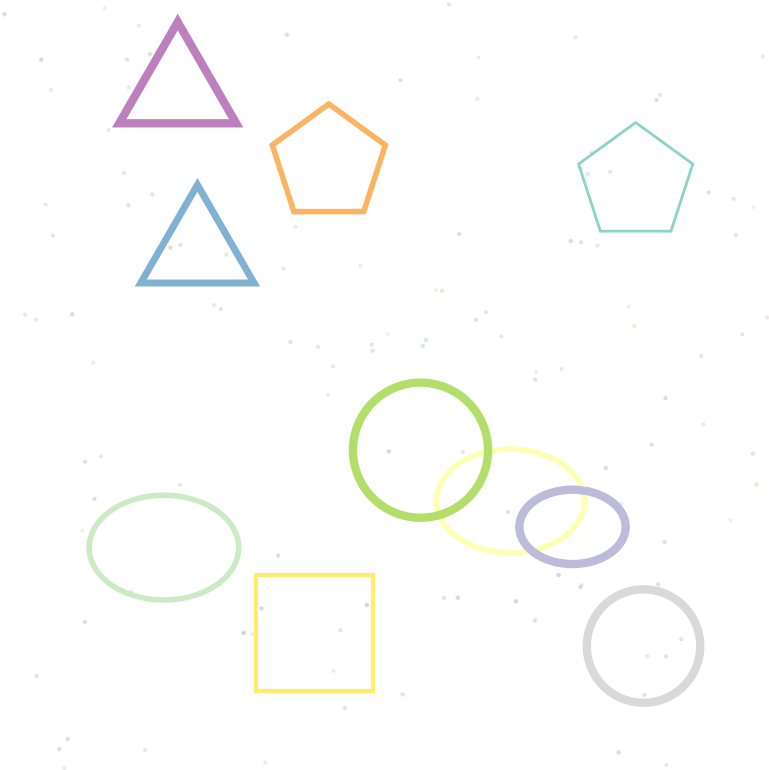[{"shape": "pentagon", "thickness": 1, "radius": 0.39, "center": [0.826, 0.763]}, {"shape": "oval", "thickness": 2, "radius": 0.48, "center": [0.663, 0.349]}, {"shape": "oval", "thickness": 3, "radius": 0.35, "center": [0.743, 0.316]}, {"shape": "triangle", "thickness": 2.5, "radius": 0.42, "center": [0.256, 0.675]}, {"shape": "pentagon", "thickness": 2, "radius": 0.39, "center": [0.427, 0.788]}, {"shape": "circle", "thickness": 3, "radius": 0.44, "center": [0.546, 0.415]}, {"shape": "circle", "thickness": 3, "radius": 0.37, "center": [0.836, 0.161]}, {"shape": "triangle", "thickness": 3, "radius": 0.44, "center": [0.231, 0.884]}, {"shape": "oval", "thickness": 2, "radius": 0.49, "center": [0.213, 0.289]}, {"shape": "square", "thickness": 1.5, "radius": 0.38, "center": [0.408, 0.178]}]